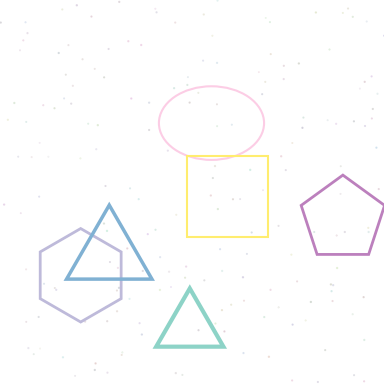[{"shape": "triangle", "thickness": 3, "radius": 0.5, "center": [0.493, 0.15]}, {"shape": "hexagon", "thickness": 2, "radius": 0.61, "center": [0.21, 0.285]}, {"shape": "triangle", "thickness": 2.5, "radius": 0.64, "center": [0.284, 0.339]}, {"shape": "oval", "thickness": 1.5, "radius": 0.68, "center": [0.549, 0.68]}, {"shape": "pentagon", "thickness": 2, "radius": 0.57, "center": [0.891, 0.431]}, {"shape": "square", "thickness": 1.5, "radius": 0.53, "center": [0.591, 0.489]}]